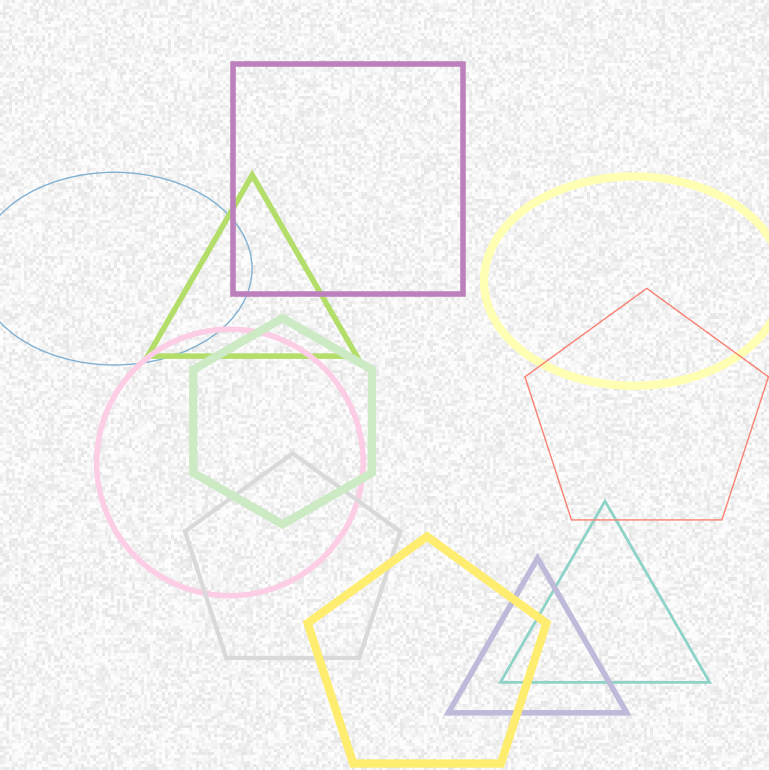[{"shape": "triangle", "thickness": 1, "radius": 0.78, "center": [0.786, 0.192]}, {"shape": "oval", "thickness": 3, "radius": 0.97, "center": [0.823, 0.635]}, {"shape": "triangle", "thickness": 2, "radius": 0.67, "center": [0.698, 0.141]}, {"shape": "pentagon", "thickness": 0.5, "radius": 0.83, "center": [0.84, 0.459]}, {"shape": "oval", "thickness": 0.5, "radius": 0.89, "center": [0.149, 0.651]}, {"shape": "triangle", "thickness": 2, "radius": 0.78, "center": [0.328, 0.616]}, {"shape": "circle", "thickness": 2, "radius": 0.87, "center": [0.299, 0.399]}, {"shape": "pentagon", "thickness": 1.5, "radius": 0.73, "center": [0.38, 0.264]}, {"shape": "square", "thickness": 2, "radius": 0.75, "center": [0.452, 0.767]}, {"shape": "hexagon", "thickness": 3, "radius": 0.67, "center": [0.367, 0.453]}, {"shape": "pentagon", "thickness": 3, "radius": 0.82, "center": [0.555, 0.14]}]